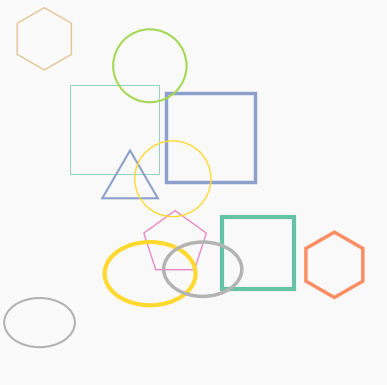[{"shape": "square", "thickness": 3, "radius": 0.46, "center": [0.666, 0.344]}, {"shape": "square", "thickness": 0.5, "radius": 0.57, "center": [0.296, 0.664]}, {"shape": "hexagon", "thickness": 2.5, "radius": 0.42, "center": [0.863, 0.312]}, {"shape": "square", "thickness": 2.5, "radius": 0.57, "center": [0.542, 0.643]}, {"shape": "triangle", "thickness": 1.5, "radius": 0.41, "center": [0.336, 0.526]}, {"shape": "pentagon", "thickness": 1, "radius": 0.42, "center": [0.452, 0.368]}, {"shape": "circle", "thickness": 1.5, "radius": 0.47, "center": [0.387, 0.829]}, {"shape": "oval", "thickness": 3, "radius": 0.59, "center": [0.387, 0.289]}, {"shape": "circle", "thickness": 1, "radius": 0.49, "center": [0.446, 0.536]}, {"shape": "hexagon", "thickness": 1, "radius": 0.4, "center": [0.114, 0.899]}, {"shape": "oval", "thickness": 1.5, "radius": 0.46, "center": [0.102, 0.162]}, {"shape": "oval", "thickness": 2.5, "radius": 0.5, "center": [0.523, 0.301]}]